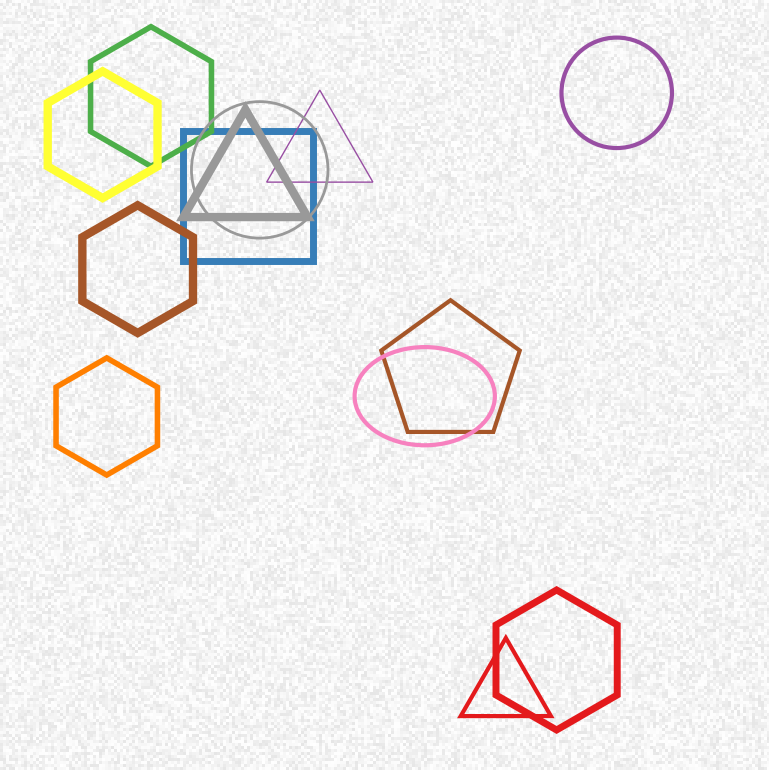[{"shape": "hexagon", "thickness": 2.5, "radius": 0.45, "center": [0.723, 0.143]}, {"shape": "triangle", "thickness": 1.5, "radius": 0.34, "center": [0.657, 0.104]}, {"shape": "square", "thickness": 2.5, "radius": 0.42, "center": [0.323, 0.745]}, {"shape": "hexagon", "thickness": 2, "radius": 0.45, "center": [0.196, 0.875]}, {"shape": "triangle", "thickness": 0.5, "radius": 0.4, "center": [0.415, 0.803]}, {"shape": "circle", "thickness": 1.5, "radius": 0.36, "center": [0.801, 0.879]}, {"shape": "hexagon", "thickness": 2, "radius": 0.38, "center": [0.139, 0.459]}, {"shape": "hexagon", "thickness": 3, "radius": 0.41, "center": [0.133, 0.825]}, {"shape": "hexagon", "thickness": 3, "radius": 0.41, "center": [0.179, 0.65]}, {"shape": "pentagon", "thickness": 1.5, "radius": 0.47, "center": [0.585, 0.516]}, {"shape": "oval", "thickness": 1.5, "radius": 0.46, "center": [0.552, 0.485]}, {"shape": "triangle", "thickness": 3, "radius": 0.47, "center": [0.319, 0.765]}, {"shape": "circle", "thickness": 1, "radius": 0.44, "center": [0.337, 0.779]}]